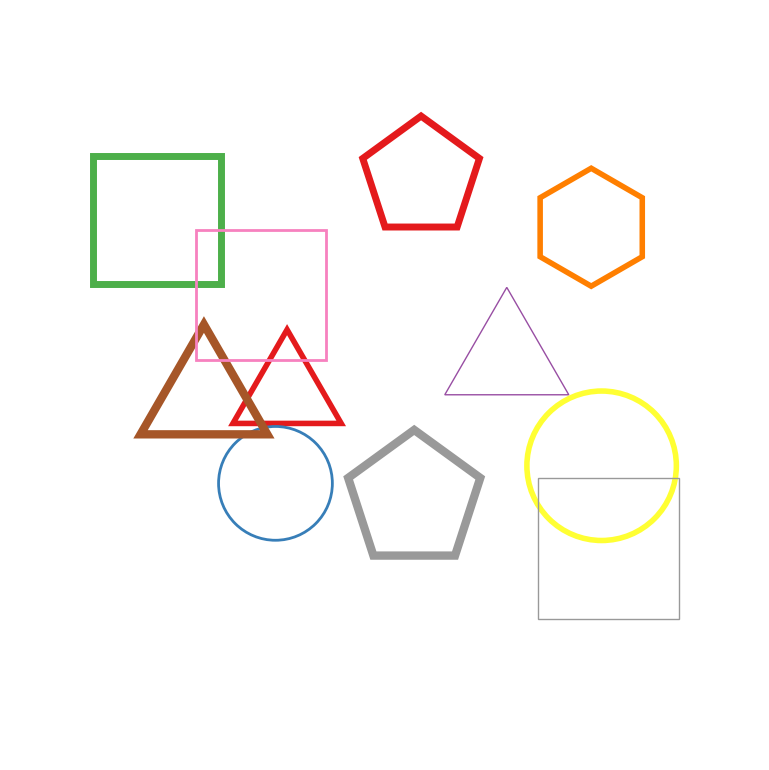[{"shape": "pentagon", "thickness": 2.5, "radius": 0.4, "center": [0.547, 0.77]}, {"shape": "triangle", "thickness": 2, "radius": 0.41, "center": [0.373, 0.491]}, {"shape": "circle", "thickness": 1, "radius": 0.37, "center": [0.358, 0.372]}, {"shape": "square", "thickness": 2.5, "radius": 0.42, "center": [0.204, 0.714]}, {"shape": "triangle", "thickness": 0.5, "radius": 0.46, "center": [0.658, 0.534]}, {"shape": "hexagon", "thickness": 2, "radius": 0.38, "center": [0.768, 0.705]}, {"shape": "circle", "thickness": 2, "radius": 0.49, "center": [0.781, 0.395]}, {"shape": "triangle", "thickness": 3, "radius": 0.48, "center": [0.265, 0.483]}, {"shape": "square", "thickness": 1, "radius": 0.42, "center": [0.339, 0.617]}, {"shape": "pentagon", "thickness": 3, "radius": 0.45, "center": [0.538, 0.351]}, {"shape": "square", "thickness": 0.5, "radius": 0.46, "center": [0.79, 0.288]}]